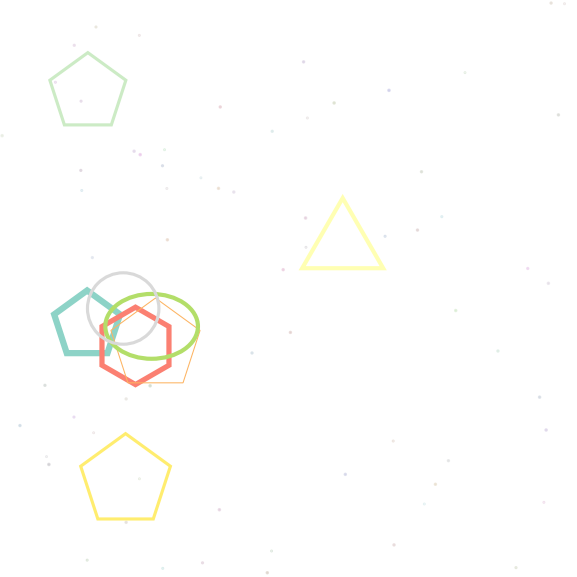[{"shape": "pentagon", "thickness": 3, "radius": 0.3, "center": [0.151, 0.436]}, {"shape": "triangle", "thickness": 2, "radius": 0.4, "center": [0.593, 0.575]}, {"shape": "hexagon", "thickness": 2.5, "radius": 0.33, "center": [0.235, 0.4]}, {"shape": "pentagon", "thickness": 0.5, "radius": 0.41, "center": [0.269, 0.402]}, {"shape": "oval", "thickness": 2, "radius": 0.4, "center": [0.263, 0.434]}, {"shape": "circle", "thickness": 1.5, "radius": 0.31, "center": [0.213, 0.465]}, {"shape": "pentagon", "thickness": 1.5, "radius": 0.35, "center": [0.152, 0.839]}, {"shape": "pentagon", "thickness": 1.5, "radius": 0.41, "center": [0.217, 0.167]}]